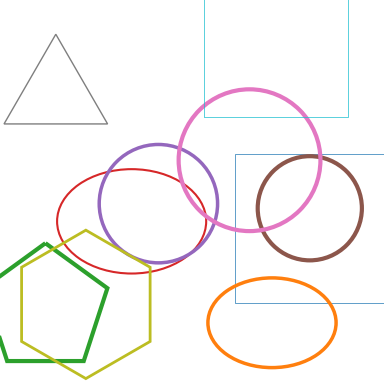[{"shape": "square", "thickness": 0.5, "radius": 0.97, "center": [0.805, 0.407]}, {"shape": "oval", "thickness": 2.5, "radius": 0.83, "center": [0.706, 0.162]}, {"shape": "pentagon", "thickness": 3, "radius": 0.85, "center": [0.118, 0.199]}, {"shape": "oval", "thickness": 1.5, "radius": 0.97, "center": [0.342, 0.425]}, {"shape": "circle", "thickness": 2.5, "radius": 0.77, "center": [0.411, 0.471]}, {"shape": "circle", "thickness": 3, "radius": 0.68, "center": [0.805, 0.459]}, {"shape": "circle", "thickness": 3, "radius": 0.92, "center": [0.648, 0.584]}, {"shape": "triangle", "thickness": 1, "radius": 0.78, "center": [0.145, 0.756]}, {"shape": "hexagon", "thickness": 2, "radius": 0.96, "center": [0.223, 0.209]}, {"shape": "square", "thickness": 0.5, "radius": 0.93, "center": [0.718, 0.882]}]